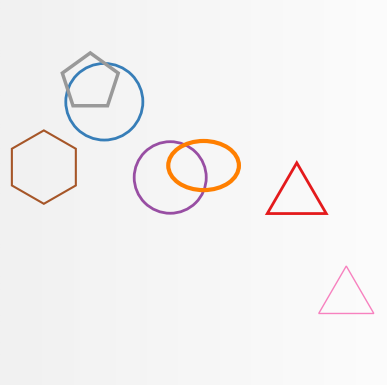[{"shape": "triangle", "thickness": 2, "radius": 0.44, "center": [0.766, 0.489]}, {"shape": "circle", "thickness": 2, "radius": 0.5, "center": [0.269, 0.736]}, {"shape": "circle", "thickness": 2, "radius": 0.46, "center": [0.439, 0.539]}, {"shape": "oval", "thickness": 3, "radius": 0.46, "center": [0.525, 0.57]}, {"shape": "hexagon", "thickness": 1.5, "radius": 0.48, "center": [0.113, 0.566]}, {"shape": "triangle", "thickness": 1, "radius": 0.41, "center": [0.894, 0.227]}, {"shape": "pentagon", "thickness": 2.5, "radius": 0.38, "center": [0.233, 0.787]}]